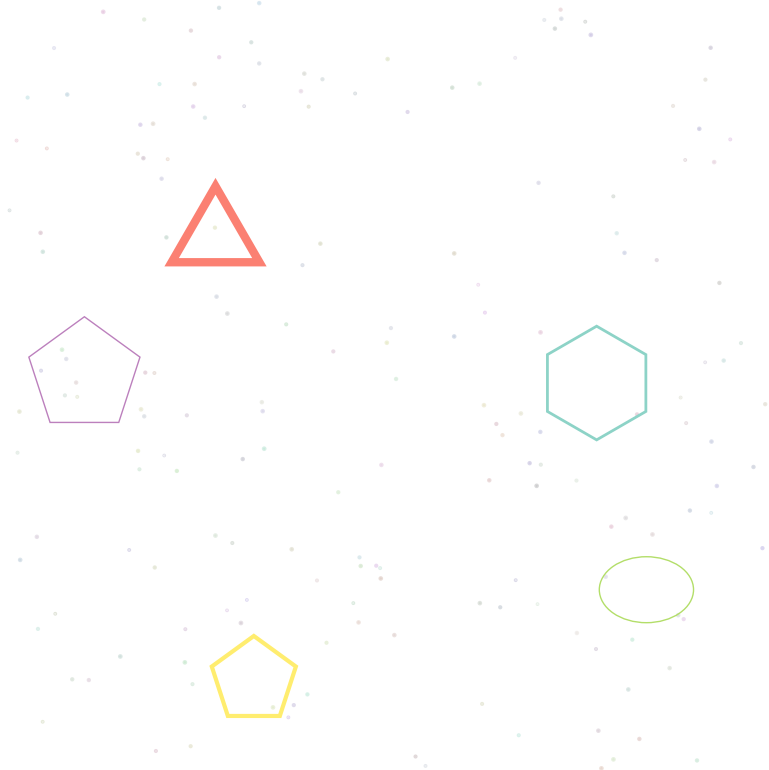[{"shape": "hexagon", "thickness": 1, "radius": 0.37, "center": [0.775, 0.503]}, {"shape": "triangle", "thickness": 3, "radius": 0.33, "center": [0.28, 0.692]}, {"shape": "oval", "thickness": 0.5, "radius": 0.31, "center": [0.84, 0.234]}, {"shape": "pentagon", "thickness": 0.5, "radius": 0.38, "center": [0.11, 0.513]}, {"shape": "pentagon", "thickness": 1.5, "radius": 0.29, "center": [0.33, 0.117]}]